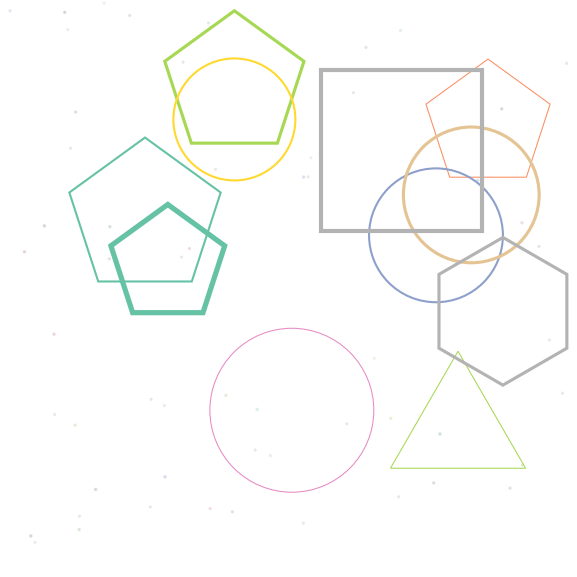[{"shape": "pentagon", "thickness": 2.5, "radius": 0.52, "center": [0.291, 0.541]}, {"shape": "pentagon", "thickness": 1, "radius": 0.69, "center": [0.251, 0.623]}, {"shape": "pentagon", "thickness": 0.5, "radius": 0.57, "center": [0.845, 0.784]}, {"shape": "circle", "thickness": 1, "radius": 0.58, "center": [0.755, 0.592]}, {"shape": "circle", "thickness": 0.5, "radius": 0.71, "center": [0.505, 0.289]}, {"shape": "triangle", "thickness": 0.5, "radius": 0.68, "center": [0.793, 0.256]}, {"shape": "pentagon", "thickness": 1.5, "radius": 0.63, "center": [0.406, 0.854]}, {"shape": "circle", "thickness": 1, "radius": 0.53, "center": [0.406, 0.792]}, {"shape": "circle", "thickness": 1.5, "radius": 0.59, "center": [0.816, 0.662]}, {"shape": "square", "thickness": 2, "radius": 0.7, "center": [0.695, 0.738]}, {"shape": "hexagon", "thickness": 1.5, "radius": 0.64, "center": [0.871, 0.46]}]